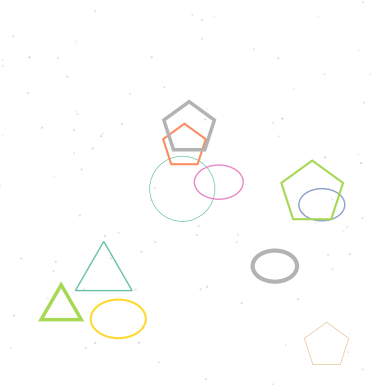[{"shape": "triangle", "thickness": 1, "radius": 0.43, "center": [0.27, 0.288]}, {"shape": "circle", "thickness": 0.5, "radius": 0.42, "center": [0.473, 0.51]}, {"shape": "pentagon", "thickness": 1.5, "radius": 0.29, "center": [0.479, 0.621]}, {"shape": "oval", "thickness": 1, "radius": 0.3, "center": [0.836, 0.468]}, {"shape": "oval", "thickness": 1, "radius": 0.32, "center": [0.568, 0.527]}, {"shape": "triangle", "thickness": 2.5, "radius": 0.3, "center": [0.159, 0.2]}, {"shape": "pentagon", "thickness": 1.5, "radius": 0.42, "center": [0.811, 0.499]}, {"shape": "oval", "thickness": 1.5, "radius": 0.36, "center": [0.307, 0.172]}, {"shape": "pentagon", "thickness": 0.5, "radius": 0.3, "center": [0.848, 0.102]}, {"shape": "oval", "thickness": 3, "radius": 0.29, "center": [0.714, 0.309]}, {"shape": "pentagon", "thickness": 2.5, "radius": 0.35, "center": [0.491, 0.667]}]